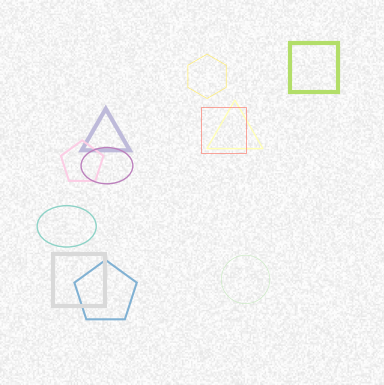[{"shape": "oval", "thickness": 1, "radius": 0.38, "center": [0.173, 0.412]}, {"shape": "triangle", "thickness": 1, "radius": 0.42, "center": [0.61, 0.656]}, {"shape": "triangle", "thickness": 3, "radius": 0.36, "center": [0.275, 0.646]}, {"shape": "square", "thickness": 0.5, "radius": 0.3, "center": [0.58, 0.662]}, {"shape": "pentagon", "thickness": 1.5, "radius": 0.43, "center": [0.274, 0.24]}, {"shape": "square", "thickness": 3, "radius": 0.31, "center": [0.816, 0.825]}, {"shape": "pentagon", "thickness": 1.5, "radius": 0.29, "center": [0.213, 0.577]}, {"shape": "square", "thickness": 3, "radius": 0.34, "center": [0.205, 0.274]}, {"shape": "oval", "thickness": 1, "radius": 0.34, "center": [0.278, 0.57]}, {"shape": "circle", "thickness": 0.5, "radius": 0.31, "center": [0.638, 0.274]}, {"shape": "hexagon", "thickness": 0.5, "radius": 0.29, "center": [0.538, 0.802]}]